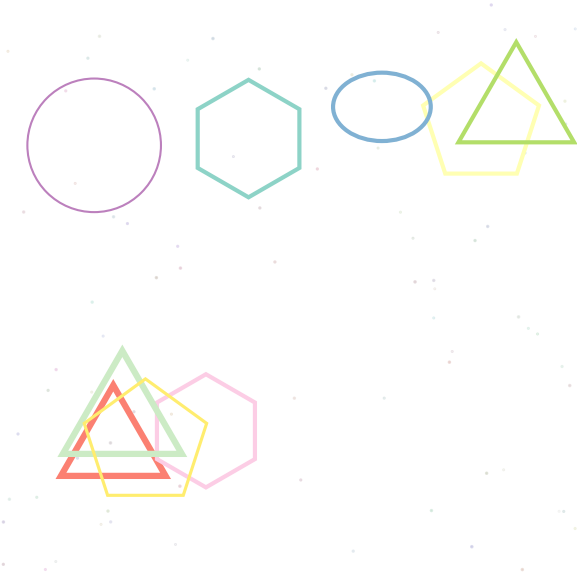[{"shape": "hexagon", "thickness": 2, "radius": 0.51, "center": [0.43, 0.759]}, {"shape": "pentagon", "thickness": 2, "radius": 0.53, "center": [0.833, 0.784]}, {"shape": "triangle", "thickness": 3, "radius": 0.52, "center": [0.196, 0.227]}, {"shape": "oval", "thickness": 2, "radius": 0.42, "center": [0.661, 0.814]}, {"shape": "triangle", "thickness": 2, "radius": 0.58, "center": [0.894, 0.811]}, {"shape": "hexagon", "thickness": 2, "radius": 0.49, "center": [0.357, 0.253]}, {"shape": "circle", "thickness": 1, "radius": 0.58, "center": [0.163, 0.747]}, {"shape": "triangle", "thickness": 3, "radius": 0.59, "center": [0.212, 0.273]}, {"shape": "pentagon", "thickness": 1.5, "radius": 0.56, "center": [0.252, 0.232]}]